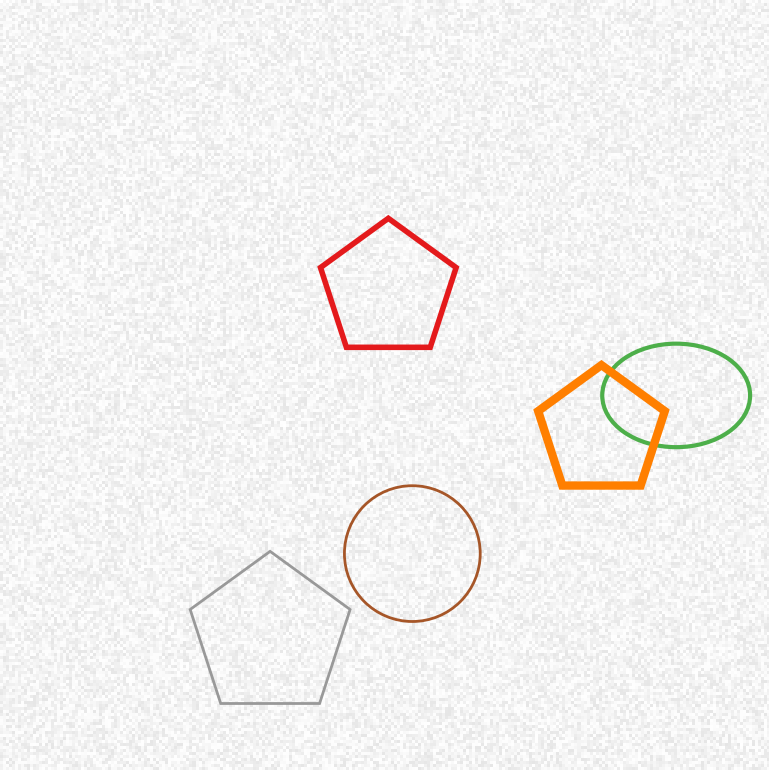[{"shape": "pentagon", "thickness": 2, "radius": 0.46, "center": [0.504, 0.624]}, {"shape": "oval", "thickness": 1.5, "radius": 0.48, "center": [0.878, 0.486]}, {"shape": "pentagon", "thickness": 3, "radius": 0.43, "center": [0.781, 0.439]}, {"shape": "circle", "thickness": 1, "radius": 0.44, "center": [0.535, 0.281]}, {"shape": "pentagon", "thickness": 1, "radius": 0.55, "center": [0.351, 0.175]}]